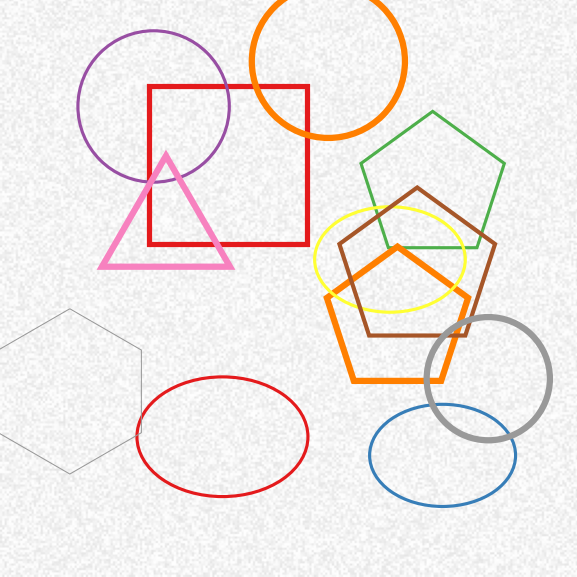[{"shape": "square", "thickness": 2.5, "radius": 0.68, "center": [0.395, 0.714]}, {"shape": "oval", "thickness": 1.5, "radius": 0.74, "center": [0.385, 0.243]}, {"shape": "oval", "thickness": 1.5, "radius": 0.63, "center": [0.766, 0.211]}, {"shape": "pentagon", "thickness": 1.5, "radius": 0.65, "center": [0.749, 0.676]}, {"shape": "circle", "thickness": 1.5, "radius": 0.66, "center": [0.266, 0.815]}, {"shape": "circle", "thickness": 3, "radius": 0.66, "center": [0.569, 0.893]}, {"shape": "pentagon", "thickness": 3, "radius": 0.64, "center": [0.688, 0.444]}, {"shape": "oval", "thickness": 1.5, "radius": 0.65, "center": [0.675, 0.55]}, {"shape": "pentagon", "thickness": 2, "radius": 0.71, "center": [0.722, 0.533]}, {"shape": "triangle", "thickness": 3, "radius": 0.64, "center": [0.287, 0.601]}, {"shape": "circle", "thickness": 3, "radius": 0.53, "center": [0.846, 0.343]}, {"shape": "hexagon", "thickness": 0.5, "radius": 0.72, "center": [0.121, 0.321]}]